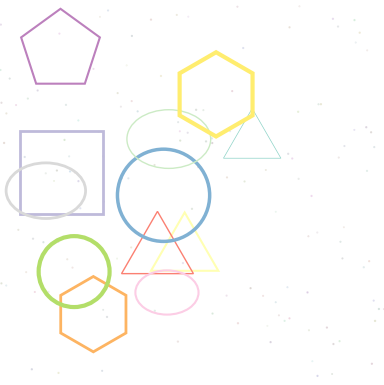[{"shape": "triangle", "thickness": 0.5, "radius": 0.43, "center": [0.655, 0.632]}, {"shape": "triangle", "thickness": 1.5, "radius": 0.51, "center": [0.48, 0.347]}, {"shape": "square", "thickness": 2, "radius": 0.54, "center": [0.16, 0.553]}, {"shape": "triangle", "thickness": 1, "radius": 0.54, "center": [0.409, 0.343]}, {"shape": "circle", "thickness": 2.5, "radius": 0.6, "center": [0.425, 0.493]}, {"shape": "hexagon", "thickness": 2, "radius": 0.49, "center": [0.242, 0.184]}, {"shape": "circle", "thickness": 3, "radius": 0.46, "center": [0.193, 0.295]}, {"shape": "oval", "thickness": 1.5, "radius": 0.41, "center": [0.434, 0.24]}, {"shape": "oval", "thickness": 2, "radius": 0.52, "center": [0.119, 0.505]}, {"shape": "pentagon", "thickness": 1.5, "radius": 0.54, "center": [0.157, 0.87]}, {"shape": "oval", "thickness": 1, "radius": 0.54, "center": [0.438, 0.639]}, {"shape": "hexagon", "thickness": 3, "radius": 0.55, "center": [0.561, 0.755]}]